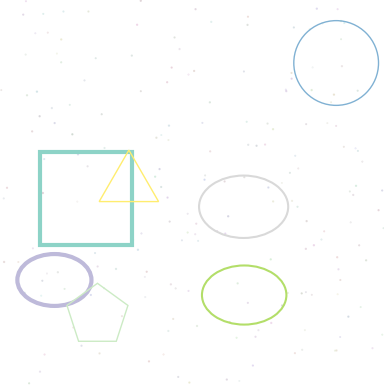[{"shape": "square", "thickness": 3, "radius": 0.6, "center": [0.224, 0.484]}, {"shape": "oval", "thickness": 3, "radius": 0.48, "center": [0.141, 0.273]}, {"shape": "circle", "thickness": 1, "radius": 0.55, "center": [0.873, 0.836]}, {"shape": "oval", "thickness": 1.5, "radius": 0.55, "center": [0.634, 0.234]}, {"shape": "oval", "thickness": 1.5, "radius": 0.58, "center": [0.633, 0.463]}, {"shape": "pentagon", "thickness": 1, "radius": 0.42, "center": [0.253, 0.181]}, {"shape": "triangle", "thickness": 1, "radius": 0.45, "center": [0.335, 0.521]}]